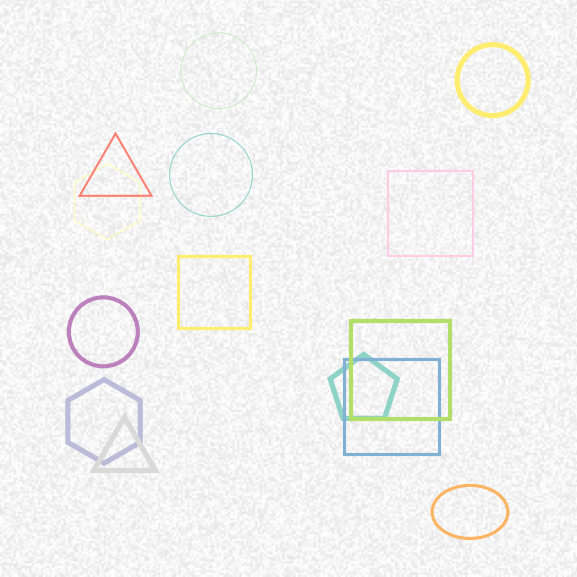[{"shape": "pentagon", "thickness": 2.5, "radius": 0.31, "center": [0.63, 0.324]}, {"shape": "circle", "thickness": 0.5, "radius": 0.36, "center": [0.365, 0.696]}, {"shape": "hexagon", "thickness": 0.5, "radius": 0.33, "center": [0.186, 0.65]}, {"shape": "hexagon", "thickness": 2.5, "radius": 0.36, "center": [0.18, 0.269]}, {"shape": "triangle", "thickness": 1, "radius": 0.36, "center": [0.2, 0.696]}, {"shape": "square", "thickness": 1.5, "radius": 0.41, "center": [0.678, 0.295]}, {"shape": "oval", "thickness": 1.5, "radius": 0.33, "center": [0.814, 0.113]}, {"shape": "square", "thickness": 2, "radius": 0.43, "center": [0.693, 0.358]}, {"shape": "square", "thickness": 1, "radius": 0.37, "center": [0.745, 0.63]}, {"shape": "triangle", "thickness": 2.5, "radius": 0.31, "center": [0.216, 0.215]}, {"shape": "circle", "thickness": 2, "radius": 0.3, "center": [0.179, 0.425]}, {"shape": "circle", "thickness": 0.5, "radius": 0.33, "center": [0.379, 0.877]}, {"shape": "square", "thickness": 1.5, "radius": 0.31, "center": [0.371, 0.494]}, {"shape": "circle", "thickness": 2.5, "radius": 0.31, "center": [0.853, 0.86]}]